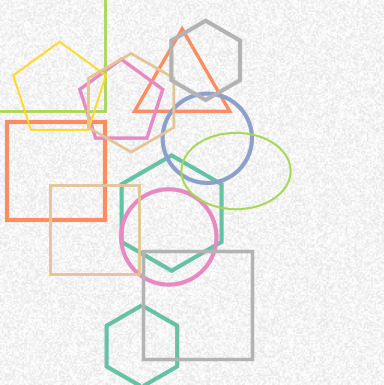[{"shape": "hexagon", "thickness": 3, "radius": 0.53, "center": [0.369, 0.101]}, {"shape": "hexagon", "thickness": 3, "radius": 0.75, "center": [0.446, 0.447]}, {"shape": "square", "thickness": 3, "radius": 0.63, "center": [0.146, 0.556]}, {"shape": "triangle", "thickness": 2.5, "radius": 0.71, "center": [0.473, 0.782]}, {"shape": "circle", "thickness": 3, "radius": 0.58, "center": [0.538, 0.641]}, {"shape": "circle", "thickness": 3, "radius": 0.62, "center": [0.438, 0.385]}, {"shape": "pentagon", "thickness": 2.5, "radius": 0.57, "center": [0.315, 0.733]}, {"shape": "oval", "thickness": 1.5, "radius": 0.71, "center": [0.613, 0.556]}, {"shape": "square", "thickness": 2, "radius": 0.73, "center": [0.127, 0.858]}, {"shape": "pentagon", "thickness": 1.5, "radius": 0.63, "center": [0.155, 0.765]}, {"shape": "square", "thickness": 2, "radius": 0.58, "center": [0.245, 0.404]}, {"shape": "hexagon", "thickness": 2, "radius": 0.64, "center": [0.341, 0.733]}, {"shape": "square", "thickness": 2.5, "radius": 0.7, "center": [0.513, 0.208]}, {"shape": "hexagon", "thickness": 3, "radius": 0.51, "center": [0.534, 0.843]}]